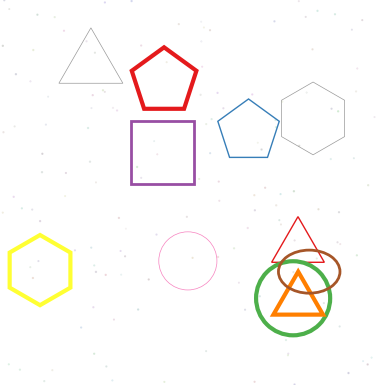[{"shape": "pentagon", "thickness": 3, "radius": 0.44, "center": [0.426, 0.789]}, {"shape": "triangle", "thickness": 1, "radius": 0.4, "center": [0.774, 0.358]}, {"shape": "pentagon", "thickness": 1, "radius": 0.42, "center": [0.646, 0.659]}, {"shape": "circle", "thickness": 3, "radius": 0.48, "center": [0.761, 0.225]}, {"shape": "square", "thickness": 2, "radius": 0.41, "center": [0.421, 0.603]}, {"shape": "triangle", "thickness": 3, "radius": 0.37, "center": [0.775, 0.22]}, {"shape": "hexagon", "thickness": 3, "radius": 0.46, "center": [0.104, 0.298]}, {"shape": "oval", "thickness": 2, "radius": 0.4, "center": [0.803, 0.294]}, {"shape": "circle", "thickness": 0.5, "radius": 0.38, "center": [0.488, 0.322]}, {"shape": "triangle", "thickness": 0.5, "radius": 0.48, "center": [0.236, 0.832]}, {"shape": "hexagon", "thickness": 0.5, "radius": 0.47, "center": [0.813, 0.692]}]